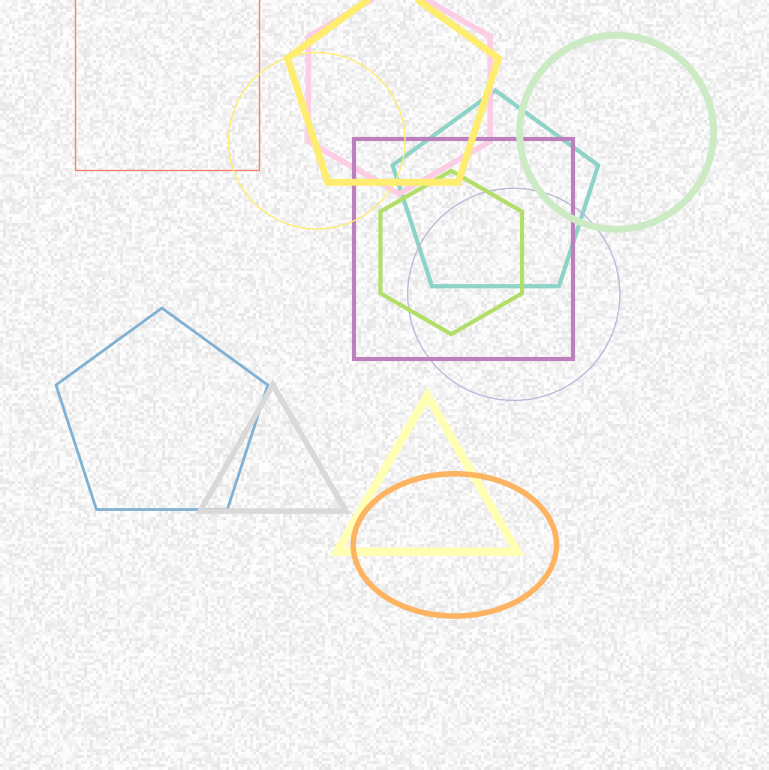[{"shape": "pentagon", "thickness": 1.5, "radius": 0.7, "center": [0.643, 0.742]}, {"shape": "triangle", "thickness": 3, "radius": 0.68, "center": [0.555, 0.351]}, {"shape": "circle", "thickness": 0.5, "radius": 0.69, "center": [0.667, 0.618]}, {"shape": "square", "thickness": 0.5, "radius": 0.6, "center": [0.217, 0.898]}, {"shape": "pentagon", "thickness": 1, "radius": 0.72, "center": [0.21, 0.455]}, {"shape": "oval", "thickness": 2, "radius": 0.66, "center": [0.591, 0.292]}, {"shape": "hexagon", "thickness": 1.5, "radius": 0.53, "center": [0.586, 0.672]}, {"shape": "hexagon", "thickness": 2, "radius": 0.68, "center": [0.519, 0.884]}, {"shape": "triangle", "thickness": 2, "radius": 0.55, "center": [0.354, 0.391]}, {"shape": "square", "thickness": 1.5, "radius": 0.71, "center": [0.602, 0.677]}, {"shape": "circle", "thickness": 2.5, "radius": 0.63, "center": [0.801, 0.828]}, {"shape": "pentagon", "thickness": 2.5, "radius": 0.72, "center": [0.51, 0.88]}, {"shape": "circle", "thickness": 0.5, "radius": 0.57, "center": [0.411, 0.817]}]